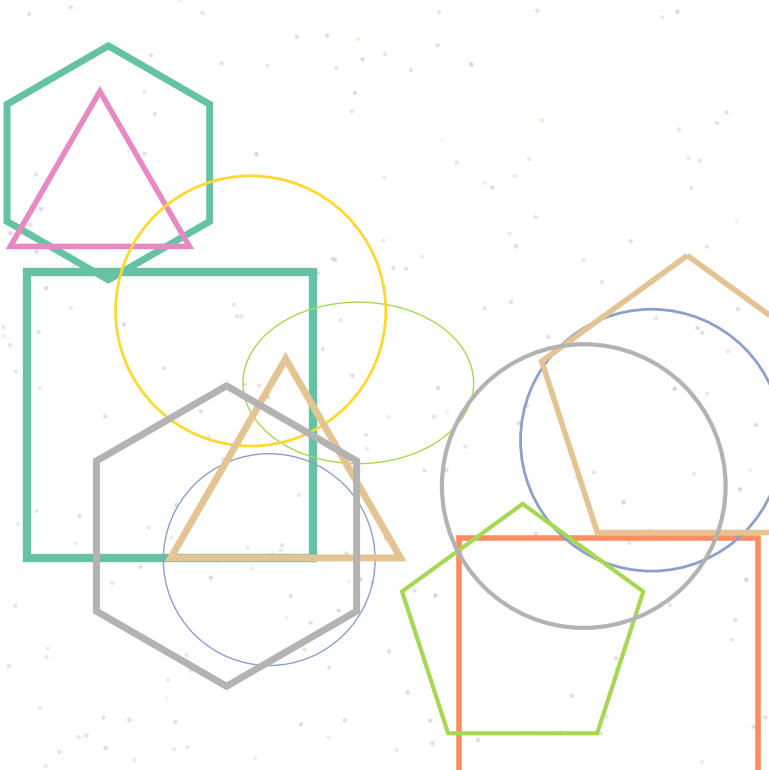[{"shape": "square", "thickness": 3, "radius": 0.93, "center": [0.22, 0.461]}, {"shape": "hexagon", "thickness": 2.5, "radius": 0.76, "center": [0.141, 0.789]}, {"shape": "square", "thickness": 2, "radius": 0.97, "center": [0.791, 0.108]}, {"shape": "circle", "thickness": 1, "radius": 0.85, "center": [0.846, 0.428]}, {"shape": "circle", "thickness": 0.5, "radius": 0.69, "center": [0.35, 0.273]}, {"shape": "triangle", "thickness": 2, "radius": 0.67, "center": [0.13, 0.747]}, {"shape": "pentagon", "thickness": 1.5, "radius": 0.82, "center": [0.679, 0.181]}, {"shape": "oval", "thickness": 0.5, "radius": 0.75, "center": [0.465, 0.503]}, {"shape": "circle", "thickness": 1, "radius": 0.88, "center": [0.326, 0.596]}, {"shape": "triangle", "thickness": 2.5, "radius": 0.86, "center": [0.371, 0.362]}, {"shape": "pentagon", "thickness": 2, "radius": 0.99, "center": [0.893, 0.469]}, {"shape": "circle", "thickness": 1.5, "radius": 0.92, "center": [0.758, 0.369]}, {"shape": "hexagon", "thickness": 2.5, "radius": 0.98, "center": [0.294, 0.304]}]